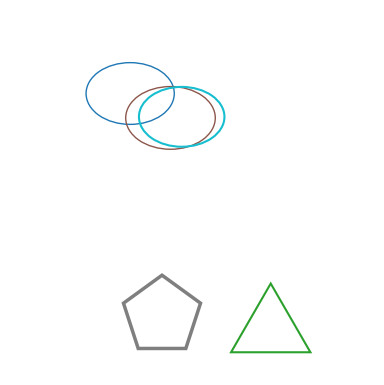[{"shape": "oval", "thickness": 1, "radius": 0.57, "center": [0.338, 0.757]}, {"shape": "triangle", "thickness": 1.5, "radius": 0.6, "center": [0.703, 0.145]}, {"shape": "oval", "thickness": 1, "radius": 0.58, "center": [0.443, 0.694]}, {"shape": "pentagon", "thickness": 2.5, "radius": 0.53, "center": [0.421, 0.18]}, {"shape": "oval", "thickness": 1.5, "radius": 0.56, "center": [0.472, 0.697]}]